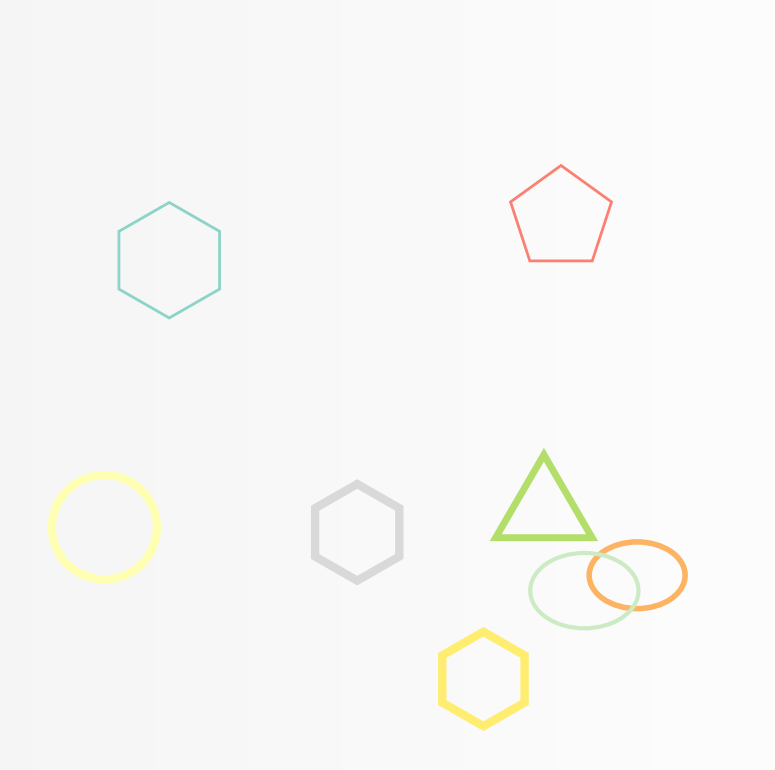[{"shape": "hexagon", "thickness": 1, "radius": 0.37, "center": [0.218, 0.662]}, {"shape": "circle", "thickness": 3, "radius": 0.34, "center": [0.135, 0.315]}, {"shape": "pentagon", "thickness": 1, "radius": 0.34, "center": [0.724, 0.717]}, {"shape": "oval", "thickness": 2, "radius": 0.31, "center": [0.822, 0.253]}, {"shape": "triangle", "thickness": 2.5, "radius": 0.36, "center": [0.702, 0.338]}, {"shape": "hexagon", "thickness": 3, "radius": 0.31, "center": [0.461, 0.309]}, {"shape": "oval", "thickness": 1.5, "radius": 0.35, "center": [0.754, 0.233]}, {"shape": "hexagon", "thickness": 3, "radius": 0.31, "center": [0.624, 0.118]}]